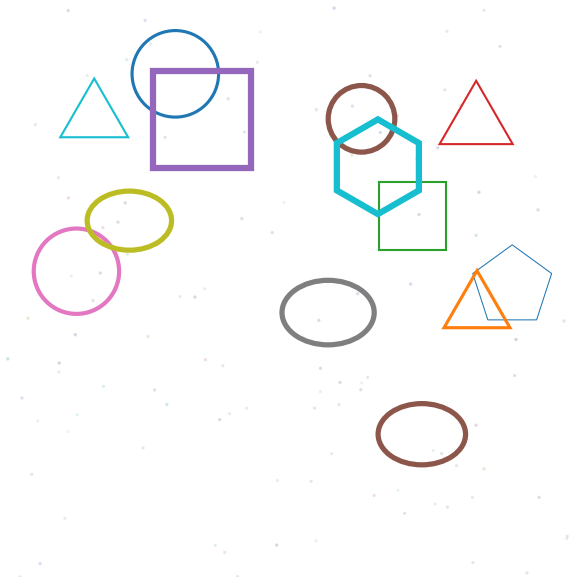[{"shape": "circle", "thickness": 1.5, "radius": 0.37, "center": [0.304, 0.871]}, {"shape": "pentagon", "thickness": 0.5, "radius": 0.36, "center": [0.887, 0.503]}, {"shape": "triangle", "thickness": 1.5, "radius": 0.33, "center": [0.826, 0.465]}, {"shape": "square", "thickness": 1, "radius": 0.29, "center": [0.714, 0.625]}, {"shape": "triangle", "thickness": 1, "radius": 0.37, "center": [0.825, 0.786]}, {"shape": "square", "thickness": 3, "radius": 0.42, "center": [0.35, 0.792]}, {"shape": "oval", "thickness": 2.5, "radius": 0.38, "center": [0.73, 0.247]}, {"shape": "circle", "thickness": 2.5, "radius": 0.29, "center": [0.626, 0.793]}, {"shape": "circle", "thickness": 2, "radius": 0.37, "center": [0.132, 0.529]}, {"shape": "oval", "thickness": 2.5, "radius": 0.4, "center": [0.568, 0.458]}, {"shape": "oval", "thickness": 2.5, "radius": 0.37, "center": [0.224, 0.617]}, {"shape": "hexagon", "thickness": 3, "radius": 0.41, "center": [0.654, 0.71]}, {"shape": "triangle", "thickness": 1, "radius": 0.34, "center": [0.163, 0.795]}]